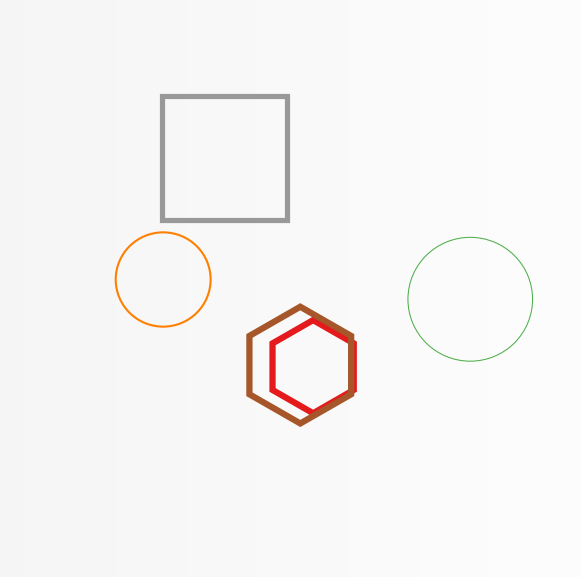[{"shape": "hexagon", "thickness": 3, "radius": 0.4, "center": [0.539, 0.364]}, {"shape": "circle", "thickness": 0.5, "radius": 0.54, "center": [0.809, 0.481]}, {"shape": "circle", "thickness": 1, "radius": 0.41, "center": [0.281, 0.515]}, {"shape": "hexagon", "thickness": 3, "radius": 0.51, "center": [0.517, 0.367]}, {"shape": "square", "thickness": 2.5, "radius": 0.54, "center": [0.387, 0.726]}]